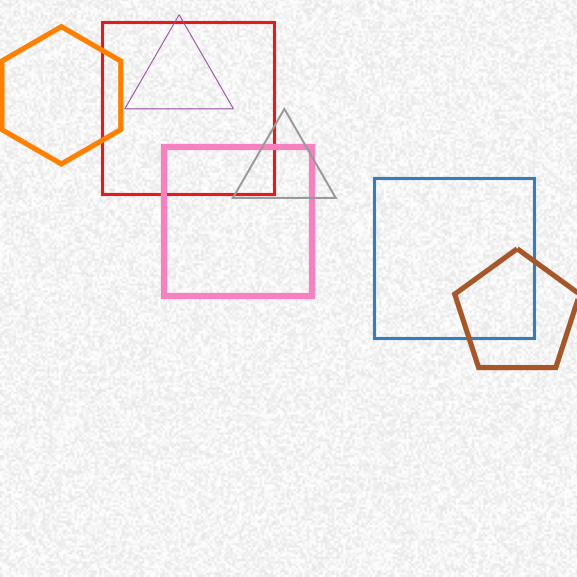[{"shape": "square", "thickness": 1.5, "radius": 0.74, "center": [0.326, 0.812]}, {"shape": "square", "thickness": 1.5, "radius": 0.69, "center": [0.785, 0.553]}, {"shape": "triangle", "thickness": 0.5, "radius": 0.54, "center": [0.31, 0.865]}, {"shape": "hexagon", "thickness": 2.5, "radius": 0.59, "center": [0.106, 0.834]}, {"shape": "pentagon", "thickness": 2.5, "radius": 0.57, "center": [0.896, 0.455]}, {"shape": "square", "thickness": 3, "radius": 0.64, "center": [0.412, 0.615]}, {"shape": "triangle", "thickness": 1, "radius": 0.51, "center": [0.492, 0.708]}]